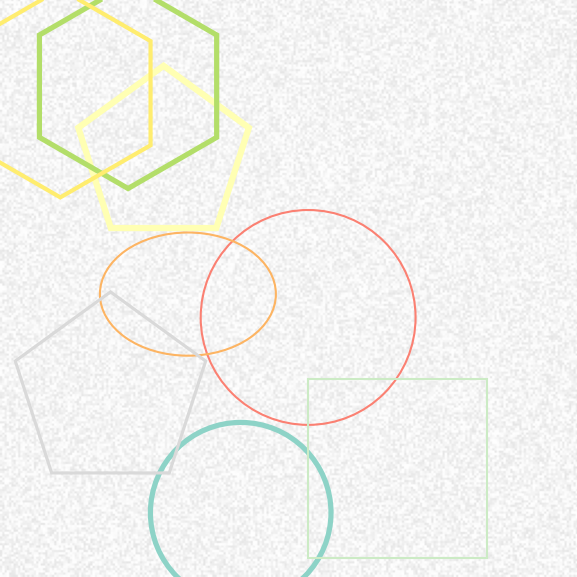[{"shape": "circle", "thickness": 2.5, "radius": 0.78, "center": [0.417, 0.111]}, {"shape": "pentagon", "thickness": 3, "radius": 0.78, "center": [0.283, 0.73]}, {"shape": "circle", "thickness": 1, "radius": 0.93, "center": [0.534, 0.449]}, {"shape": "oval", "thickness": 1, "radius": 0.76, "center": [0.325, 0.49]}, {"shape": "hexagon", "thickness": 2.5, "radius": 0.89, "center": [0.222, 0.85]}, {"shape": "pentagon", "thickness": 1.5, "radius": 0.87, "center": [0.191, 0.32]}, {"shape": "square", "thickness": 1, "radius": 0.78, "center": [0.689, 0.188]}, {"shape": "hexagon", "thickness": 2, "radius": 0.9, "center": [0.104, 0.838]}]